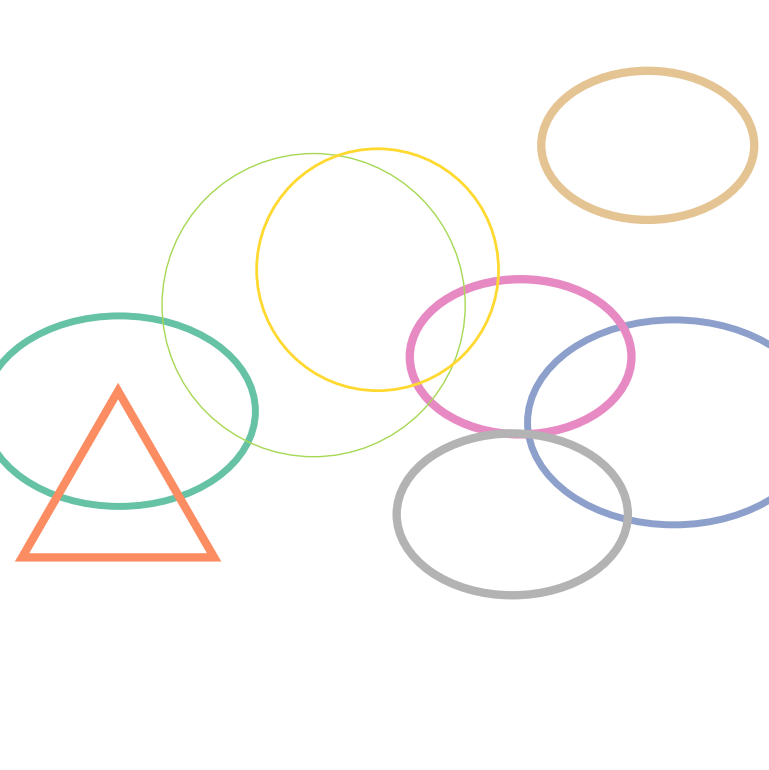[{"shape": "oval", "thickness": 2.5, "radius": 0.88, "center": [0.155, 0.466]}, {"shape": "triangle", "thickness": 3, "radius": 0.72, "center": [0.153, 0.348]}, {"shape": "oval", "thickness": 2.5, "radius": 0.95, "center": [0.875, 0.451]}, {"shape": "oval", "thickness": 3, "radius": 0.72, "center": [0.676, 0.537]}, {"shape": "circle", "thickness": 0.5, "radius": 0.98, "center": [0.407, 0.604]}, {"shape": "circle", "thickness": 1, "radius": 0.79, "center": [0.49, 0.65]}, {"shape": "oval", "thickness": 3, "radius": 0.69, "center": [0.841, 0.811]}, {"shape": "oval", "thickness": 3, "radius": 0.75, "center": [0.665, 0.332]}]